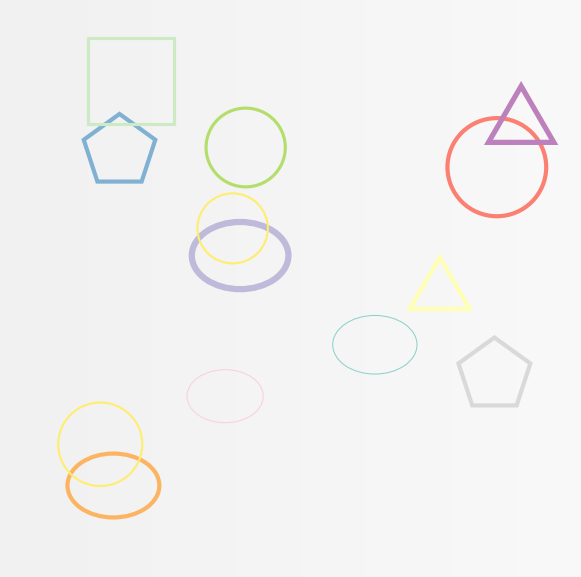[{"shape": "oval", "thickness": 0.5, "radius": 0.36, "center": [0.645, 0.402]}, {"shape": "triangle", "thickness": 2, "radius": 0.3, "center": [0.756, 0.494]}, {"shape": "oval", "thickness": 3, "radius": 0.42, "center": [0.413, 0.557]}, {"shape": "circle", "thickness": 2, "radius": 0.42, "center": [0.855, 0.71]}, {"shape": "pentagon", "thickness": 2, "radius": 0.32, "center": [0.206, 0.737]}, {"shape": "oval", "thickness": 2, "radius": 0.4, "center": [0.195, 0.158]}, {"shape": "circle", "thickness": 1.5, "radius": 0.34, "center": [0.423, 0.744]}, {"shape": "oval", "thickness": 0.5, "radius": 0.33, "center": [0.387, 0.313]}, {"shape": "pentagon", "thickness": 2, "radius": 0.32, "center": [0.851, 0.35]}, {"shape": "triangle", "thickness": 2.5, "radius": 0.32, "center": [0.897, 0.785]}, {"shape": "square", "thickness": 1.5, "radius": 0.37, "center": [0.225, 0.858]}, {"shape": "circle", "thickness": 1, "radius": 0.36, "center": [0.173, 0.23]}, {"shape": "circle", "thickness": 1, "radius": 0.3, "center": [0.4, 0.604]}]